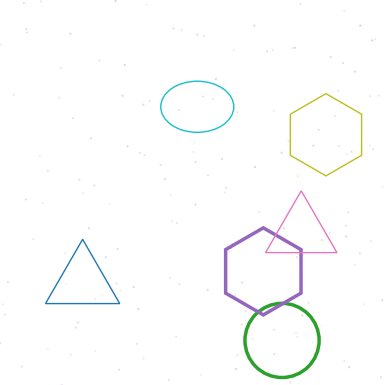[{"shape": "triangle", "thickness": 1, "radius": 0.56, "center": [0.215, 0.267]}, {"shape": "circle", "thickness": 2.5, "radius": 0.48, "center": [0.733, 0.116]}, {"shape": "hexagon", "thickness": 2.5, "radius": 0.57, "center": [0.684, 0.295]}, {"shape": "triangle", "thickness": 1, "radius": 0.54, "center": [0.782, 0.397]}, {"shape": "hexagon", "thickness": 1, "radius": 0.53, "center": [0.847, 0.65]}, {"shape": "oval", "thickness": 1, "radius": 0.47, "center": [0.512, 0.723]}]